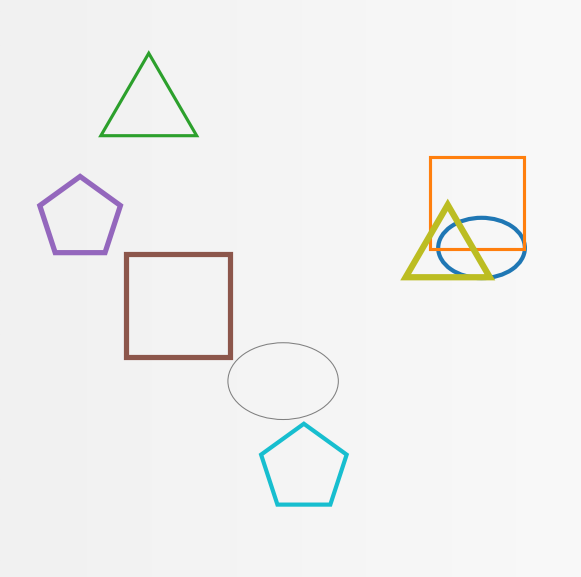[{"shape": "oval", "thickness": 2, "radius": 0.37, "center": [0.828, 0.57]}, {"shape": "square", "thickness": 1.5, "radius": 0.4, "center": [0.82, 0.647]}, {"shape": "triangle", "thickness": 1.5, "radius": 0.48, "center": [0.256, 0.812]}, {"shape": "pentagon", "thickness": 2.5, "radius": 0.36, "center": [0.138, 0.621]}, {"shape": "square", "thickness": 2.5, "radius": 0.45, "center": [0.307, 0.47]}, {"shape": "oval", "thickness": 0.5, "radius": 0.47, "center": [0.487, 0.339]}, {"shape": "triangle", "thickness": 3, "radius": 0.42, "center": [0.77, 0.561]}, {"shape": "pentagon", "thickness": 2, "radius": 0.39, "center": [0.523, 0.188]}]